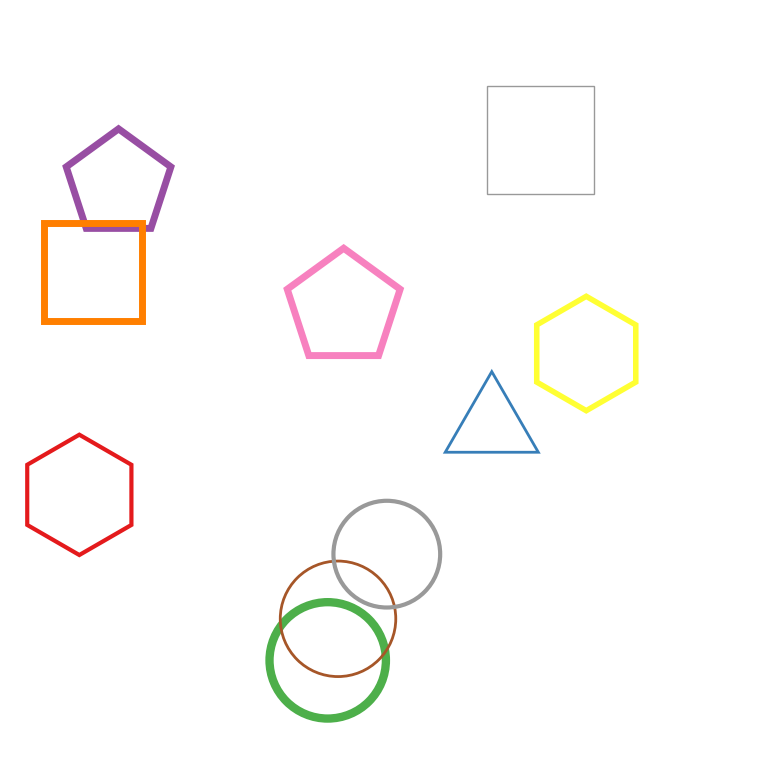[{"shape": "hexagon", "thickness": 1.5, "radius": 0.39, "center": [0.103, 0.357]}, {"shape": "triangle", "thickness": 1, "radius": 0.35, "center": [0.639, 0.448]}, {"shape": "circle", "thickness": 3, "radius": 0.38, "center": [0.426, 0.142]}, {"shape": "pentagon", "thickness": 2.5, "radius": 0.36, "center": [0.154, 0.761]}, {"shape": "square", "thickness": 2.5, "radius": 0.32, "center": [0.121, 0.647]}, {"shape": "hexagon", "thickness": 2, "radius": 0.37, "center": [0.761, 0.541]}, {"shape": "circle", "thickness": 1, "radius": 0.38, "center": [0.439, 0.196]}, {"shape": "pentagon", "thickness": 2.5, "radius": 0.39, "center": [0.446, 0.601]}, {"shape": "circle", "thickness": 1.5, "radius": 0.35, "center": [0.502, 0.28]}, {"shape": "square", "thickness": 0.5, "radius": 0.35, "center": [0.702, 0.818]}]